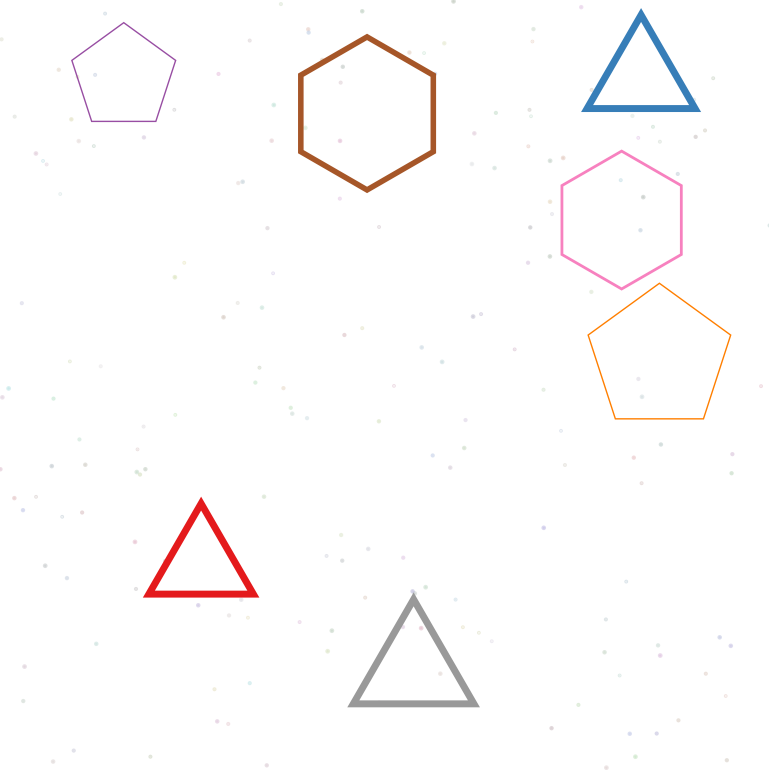[{"shape": "triangle", "thickness": 2.5, "radius": 0.39, "center": [0.261, 0.268]}, {"shape": "triangle", "thickness": 2.5, "radius": 0.4, "center": [0.833, 0.9]}, {"shape": "pentagon", "thickness": 0.5, "radius": 0.35, "center": [0.161, 0.9]}, {"shape": "pentagon", "thickness": 0.5, "radius": 0.49, "center": [0.856, 0.535]}, {"shape": "hexagon", "thickness": 2, "radius": 0.5, "center": [0.477, 0.853]}, {"shape": "hexagon", "thickness": 1, "radius": 0.45, "center": [0.807, 0.714]}, {"shape": "triangle", "thickness": 2.5, "radius": 0.45, "center": [0.537, 0.131]}]